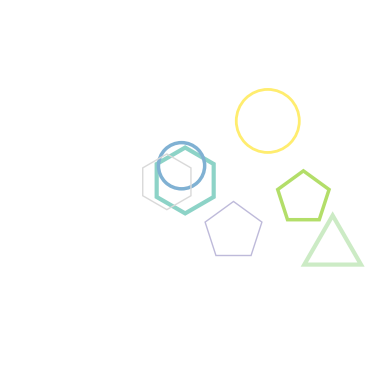[{"shape": "hexagon", "thickness": 3, "radius": 0.43, "center": [0.481, 0.531]}, {"shape": "pentagon", "thickness": 1, "radius": 0.39, "center": [0.606, 0.399]}, {"shape": "circle", "thickness": 2.5, "radius": 0.3, "center": [0.472, 0.57]}, {"shape": "pentagon", "thickness": 2.5, "radius": 0.35, "center": [0.788, 0.486]}, {"shape": "hexagon", "thickness": 1, "radius": 0.36, "center": [0.433, 0.528]}, {"shape": "triangle", "thickness": 3, "radius": 0.43, "center": [0.864, 0.355]}, {"shape": "circle", "thickness": 2, "radius": 0.41, "center": [0.696, 0.686]}]